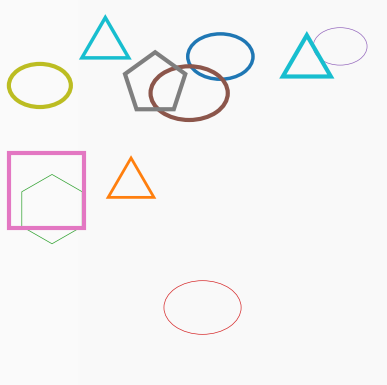[{"shape": "oval", "thickness": 2.5, "radius": 0.42, "center": [0.569, 0.853]}, {"shape": "triangle", "thickness": 2, "radius": 0.34, "center": [0.338, 0.521]}, {"shape": "hexagon", "thickness": 0.5, "radius": 0.45, "center": [0.134, 0.457]}, {"shape": "oval", "thickness": 0.5, "radius": 0.5, "center": [0.523, 0.201]}, {"shape": "oval", "thickness": 0.5, "radius": 0.35, "center": [0.878, 0.879]}, {"shape": "oval", "thickness": 3, "radius": 0.5, "center": [0.488, 0.758]}, {"shape": "square", "thickness": 3, "radius": 0.48, "center": [0.119, 0.505]}, {"shape": "pentagon", "thickness": 3, "radius": 0.41, "center": [0.4, 0.782]}, {"shape": "oval", "thickness": 3, "radius": 0.4, "center": [0.103, 0.778]}, {"shape": "triangle", "thickness": 2.5, "radius": 0.35, "center": [0.272, 0.885]}, {"shape": "triangle", "thickness": 3, "radius": 0.36, "center": [0.792, 0.837]}]